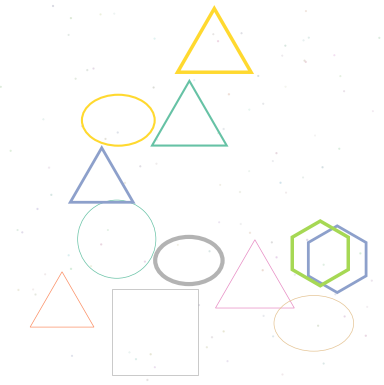[{"shape": "circle", "thickness": 0.5, "radius": 0.51, "center": [0.303, 0.379]}, {"shape": "triangle", "thickness": 1.5, "radius": 0.56, "center": [0.492, 0.678]}, {"shape": "triangle", "thickness": 0.5, "radius": 0.48, "center": [0.161, 0.198]}, {"shape": "hexagon", "thickness": 2, "radius": 0.43, "center": [0.876, 0.327]}, {"shape": "triangle", "thickness": 2, "radius": 0.47, "center": [0.264, 0.522]}, {"shape": "triangle", "thickness": 0.5, "radius": 0.59, "center": [0.662, 0.259]}, {"shape": "hexagon", "thickness": 2.5, "radius": 0.42, "center": [0.832, 0.342]}, {"shape": "triangle", "thickness": 2.5, "radius": 0.55, "center": [0.557, 0.868]}, {"shape": "oval", "thickness": 1.5, "radius": 0.47, "center": [0.307, 0.688]}, {"shape": "oval", "thickness": 0.5, "radius": 0.52, "center": [0.815, 0.16]}, {"shape": "square", "thickness": 0.5, "radius": 0.56, "center": [0.403, 0.138]}, {"shape": "oval", "thickness": 3, "radius": 0.44, "center": [0.491, 0.323]}]